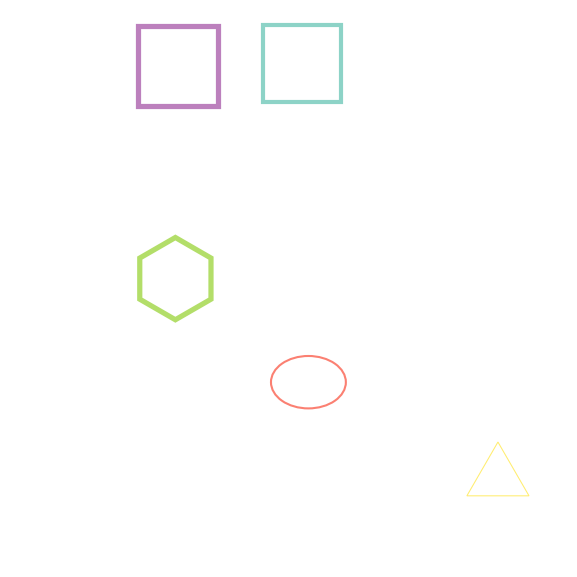[{"shape": "square", "thickness": 2, "radius": 0.33, "center": [0.523, 0.89]}, {"shape": "oval", "thickness": 1, "radius": 0.32, "center": [0.534, 0.337]}, {"shape": "hexagon", "thickness": 2.5, "radius": 0.36, "center": [0.304, 0.517]}, {"shape": "square", "thickness": 2.5, "radius": 0.35, "center": [0.308, 0.885]}, {"shape": "triangle", "thickness": 0.5, "radius": 0.31, "center": [0.862, 0.172]}]